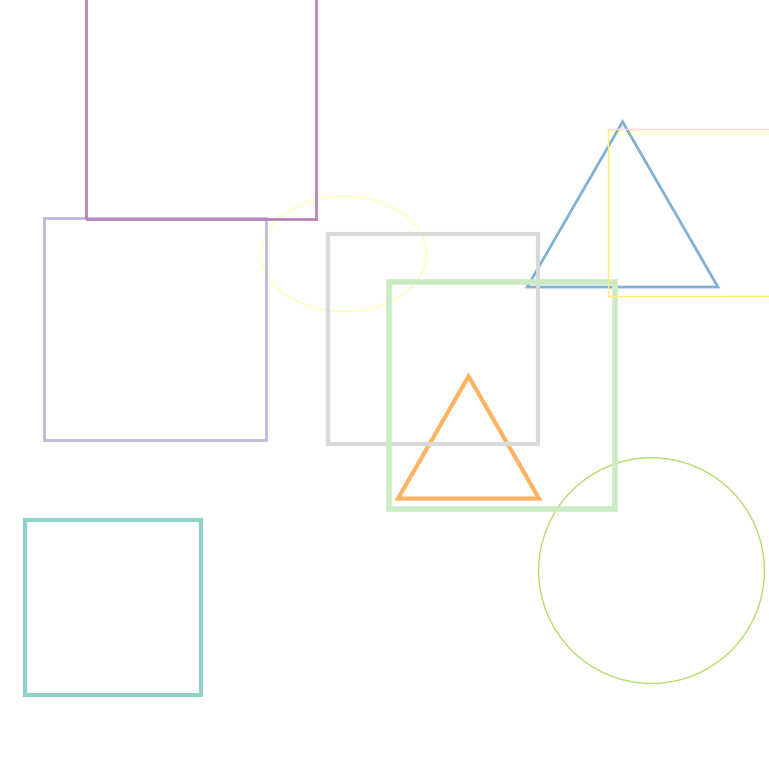[{"shape": "square", "thickness": 1.5, "radius": 0.57, "center": [0.147, 0.211]}, {"shape": "oval", "thickness": 0.5, "radius": 0.53, "center": [0.447, 0.67]}, {"shape": "square", "thickness": 1, "radius": 0.72, "center": [0.201, 0.573]}, {"shape": "triangle", "thickness": 1, "radius": 0.72, "center": [0.809, 0.699]}, {"shape": "triangle", "thickness": 1.5, "radius": 0.53, "center": [0.609, 0.405]}, {"shape": "circle", "thickness": 0.5, "radius": 0.73, "center": [0.846, 0.259]}, {"shape": "square", "thickness": 1.5, "radius": 0.68, "center": [0.562, 0.559]}, {"shape": "square", "thickness": 1, "radius": 0.75, "center": [0.261, 0.865]}, {"shape": "square", "thickness": 2, "radius": 0.74, "center": [0.652, 0.486]}, {"shape": "square", "thickness": 0.5, "radius": 0.54, "center": [0.899, 0.724]}]